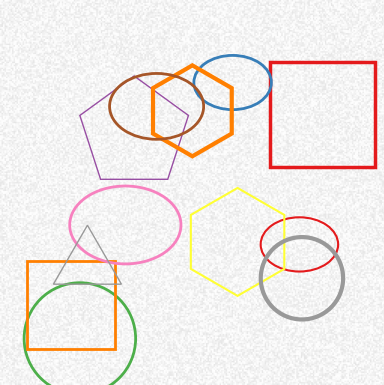[{"shape": "square", "thickness": 2.5, "radius": 0.68, "center": [0.837, 0.703]}, {"shape": "oval", "thickness": 1.5, "radius": 0.5, "center": [0.778, 0.365]}, {"shape": "oval", "thickness": 2, "radius": 0.5, "center": [0.604, 0.786]}, {"shape": "circle", "thickness": 2, "radius": 0.72, "center": [0.207, 0.121]}, {"shape": "pentagon", "thickness": 1, "radius": 0.74, "center": [0.348, 0.654]}, {"shape": "square", "thickness": 2, "radius": 0.58, "center": [0.184, 0.208]}, {"shape": "hexagon", "thickness": 3, "radius": 0.59, "center": [0.5, 0.712]}, {"shape": "hexagon", "thickness": 1.5, "radius": 0.7, "center": [0.617, 0.372]}, {"shape": "oval", "thickness": 2, "radius": 0.61, "center": [0.407, 0.724]}, {"shape": "oval", "thickness": 2, "radius": 0.72, "center": [0.326, 0.416]}, {"shape": "triangle", "thickness": 1, "radius": 0.51, "center": [0.227, 0.313]}, {"shape": "circle", "thickness": 3, "radius": 0.53, "center": [0.784, 0.277]}]